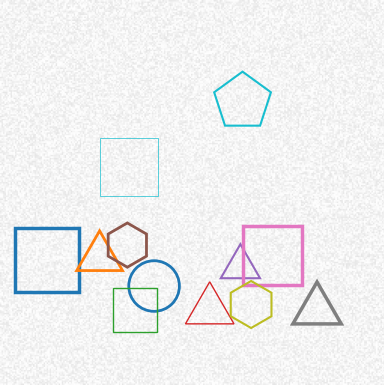[{"shape": "circle", "thickness": 2, "radius": 0.33, "center": [0.4, 0.257]}, {"shape": "square", "thickness": 2.5, "radius": 0.41, "center": [0.123, 0.326]}, {"shape": "triangle", "thickness": 2, "radius": 0.34, "center": [0.259, 0.332]}, {"shape": "square", "thickness": 1, "radius": 0.29, "center": [0.351, 0.195]}, {"shape": "triangle", "thickness": 1, "radius": 0.36, "center": [0.545, 0.195]}, {"shape": "triangle", "thickness": 1.5, "radius": 0.29, "center": [0.624, 0.307]}, {"shape": "hexagon", "thickness": 2, "radius": 0.29, "center": [0.331, 0.363]}, {"shape": "square", "thickness": 2.5, "radius": 0.39, "center": [0.707, 0.336]}, {"shape": "triangle", "thickness": 2.5, "radius": 0.36, "center": [0.823, 0.195]}, {"shape": "hexagon", "thickness": 1.5, "radius": 0.31, "center": [0.652, 0.209]}, {"shape": "pentagon", "thickness": 1.5, "radius": 0.39, "center": [0.63, 0.736]}, {"shape": "square", "thickness": 0.5, "radius": 0.38, "center": [0.336, 0.567]}]